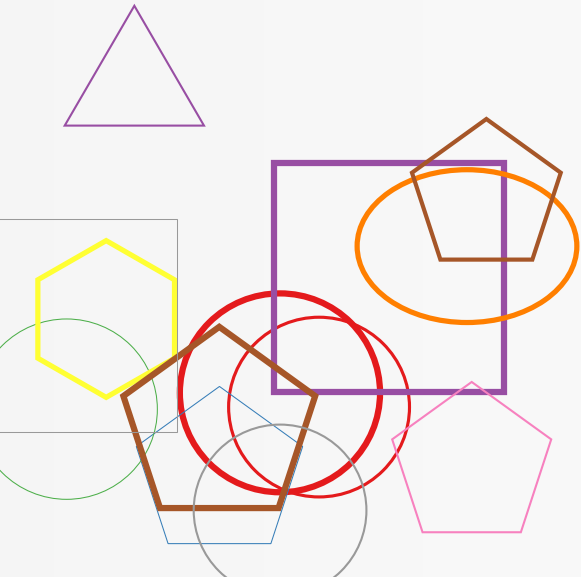[{"shape": "circle", "thickness": 3, "radius": 0.86, "center": [0.482, 0.319]}, {"shape": "circle", "thickness": 1.5, "radius": 0.78, "center": [0.549, 0.294]}, {"shape": "pentagon", "thickness": 0.5, "radius": 0.75, "center": [0.378, 0.179]}, {"shape": "circle", "thickness": 0.5, "radius": 0.78, "center": [0.115, 0.291]}, {"shape": "square", "thickness": 3, "radius": 0.99, "center": [0.669, 0.519]}, {"shape": "triangle", "thickness": 1, "radius": 0.69, "center": [0.231, 0.851]}, {"shape": "oval", "thickness": 2.5, "radius": 0.95, "center": [0.803, 0.573]}, {"shape": "hexagon", "thickness": 2.5, "radius": 0.68, "center": [0.183, 0.447]}, {"shape": "pentagon", "thickness": 3, "radius": 0.87, "center": [0.377, 0.26]}, {"shape": "pentagon", "thickness": 2, "radius": 0.67, "center": [0.837, 0.658]}, {"shape": "pentagon", "thickness": 1, "radius": 0.72, "center": [0.812, 0.194]}, {"shape": "circle", "thickness": 1, "radius": 0.74, "center": [0.482, 0.115]}, {"shape": "square", "thickness": 0.5, "radius": 0.92, "center": [0.12, 0.436]}]